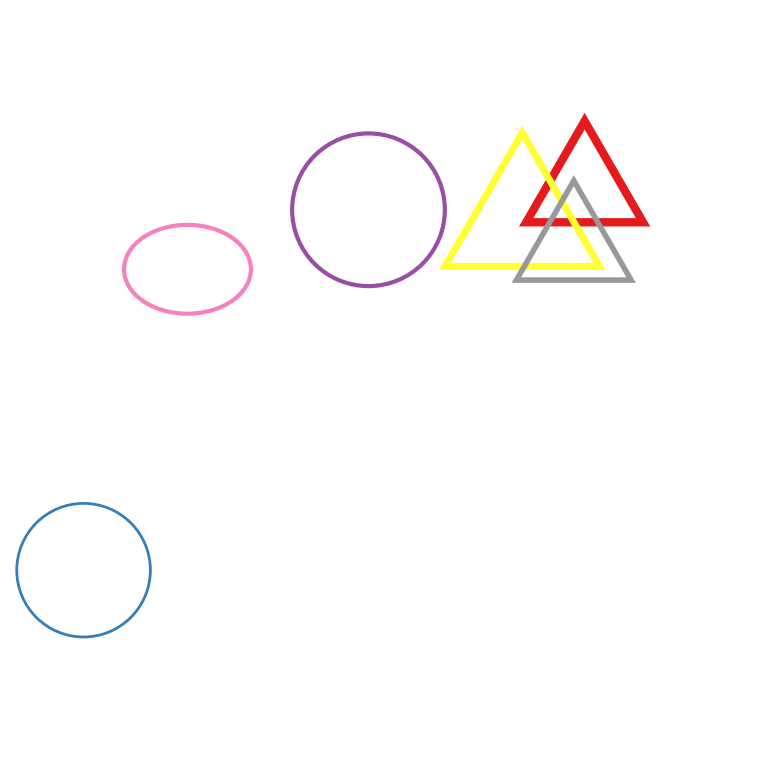[{"shape": "triangle", "thickness": 3, "radius": 0.44, "center": [0.759, 0.755]}, {"shape": "circle", "thickness": 1, "radius": 0.43, "center": [0.109, 0.259]}, {"shape": "circle", "thickness": 1.5, "radius": 0.5, "center": [0.479, 0.728]}, {"shape": "triangle", "thickness": 2.5, "radius": 0.58, "center": [0.678, 0.712]}, {"shape": "oval", "thickness": 1.5, "radius": 0.41, "center": [0.243, 0.65]}, {"shape": "triangle", "thickness": 2, "radius": 0.43, "center": [0.745, 0.679]}]